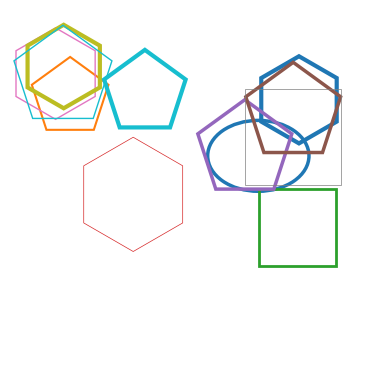[{"shape": "oval", "thickness": 2.5, "radius": 0.66, "center": [0.671, 0.595]}, {"shape": "hexagon", "thickness": 3, "radius": 0.57, "center": [0.777, 0.741]}, {"shape": "pentagon", "thickness": 1.5, "radius": 0.52, "center": [0.182, 0.747]}, {"shape": "square", "thickness": 2, "radius": 0.5, "center": [0.773, 0.409]}, {"shape": "hexagon", "thickness": 0.5, "radius": 0.74, "center": [0.346, 0.495]}, {"shape": "pentagon", "thickness": 2.5, "radius": 0.64, "center": [0.636, 0.613]}, {"shape": "pentagon", "thickness": 2.5, "radius": 0.65, "center": [0.762, 0.709]}, {"shape": "hexagon", "thickness": 1, "radius": 0.59, "center": [0.144, 0.809]}, {"shape": "square", "thickness": 0.5, "radius": 0.62, "center": [0.761, 0.644]}, {"shape": "hexagon", "thickness": 3, "radius": 0.54, "center": [0.165, 0.827]}, {"shape": "pentagon", "thickness": 3, "radius": 0.56, "center": [0.376, 0.759]}, {"shape": "pentagon", "thickness": 1, "radius": 0.67, "center": [0.164, 0.801]}]